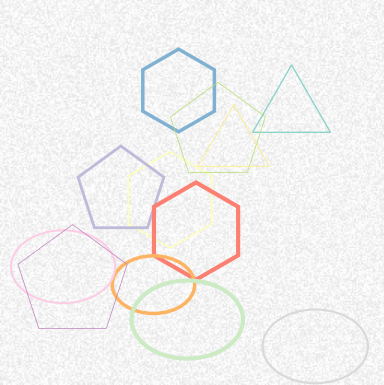[{"shape": "triangle", "thickness": 1, "radius": 0.58, "center": [0.757, 0.715]}, {"shape": "hexagon", "thickness": 1, "radius": 0.63, "center": [0.442, 0.481]}, {"shape": "pentagon", "thickness": 2, "radius": 0.59, "center": [0.314, 0.503]}, {"shape": "hexagon", "thickness": 3, "radius": 0.63, "center": [0.509, 0.4]}, {"shape": "hexagon", "thickness": 2.5, "radius": 0.54, "center": [0.464, 0.765]}, {"shape": "oval", "thickness": 2.5, "radius": 0.53, "center": [0.399, 0.261]}, {"shape": "pentagon", "thickness": 0.5, "radius": 0.65, "center": [0.566, 0.657]}, {"shape": "oval", "thickness": 1.5, "radius": 0.68, "center": [0.164, 0.307]}, {"shape": "oval", "thickness": 1.5, "radius": 0.68, "center": [0.819, 0.1]}, {"shape": "pentagon", "thickness": 0.5, "radius": 0.75, "center": [0.188, 0.267]}, {"shape": "oval", "thickness": 3, "radius": 0.72, "center": [0.487, 0.17]}, {"shape": "triangle", "thickness": 0.5, "radius": 0.53, "center": [0.607, 0.622]}]